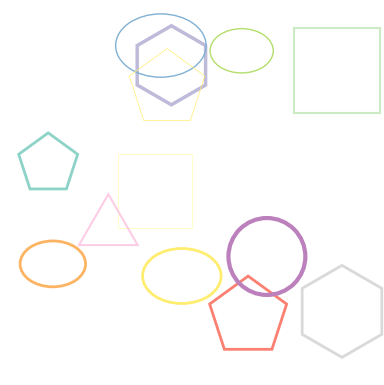[{"shape": "pentagon", "thickness": 2, "radius": 0.4, "center": [0.125, 0.574]}, {"shape": "square", "thickness": 0.5, "radius": 0.48, "center": [0.403, 0.504]}, {"shape": "hexagon", "thickness": 2.5, "radius": 0.51, "center": [0.445, 0.83]}, {"shape": "pentagon", "thickness": 2, "radius": 0.53, "center": [0.645, 0.178]}, {"shape": "oval", "thickness": 1, "radius": 0.59, "center": [0.418, 0.882]}, {"shape": "oval", "thickness": 2, "radius": 0.43, "center": [0.137, 0.315]}, {"shape": "oval", "thickness": 1, "radius": 0.41, "center": [0.628, 0.868]}, {"shape": "triangle", "thickness": 1.5, "radius": 0.44, "center": [0.281, 0.407]}, {"shape": "hexagon", "thickness": 2, "radius": 0.6, "center": [0.888, 0.191]}, {"shape": "circle", "thickness": 3, "radius": 0.5, "center": [0.693, 0.334]}, {"shape": "square", "thickness": 1.5, "radius": 0.55, "center": [0.875, 0.818]}, {"shape": "pentagon", "thickness": 0.5, "radius": 0.52, "center": [0.434, 0.771]}, {"shape": "oval", "thickness": 2, "radius": 0.51, "center": [0.472, 0.283]}]